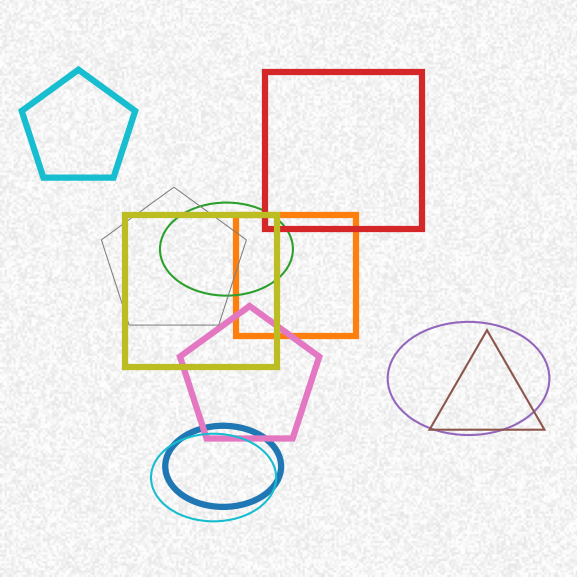[{"shape": "oval", "thickness": 3, "radius": 0.5, "center": [0.386, 0.192]}, {"shape": "square", "thickness": 3, "radius": 0.52, "center": [0.513, 0.522]}, {"shape": "oval", "thickness": 1, "radius": 0.58, "center": [0.392, 0.568]}, {"shape": "square", "thickness": 3, "radius": 0.68, "center": [0.595, 0.739]}, {"shape": "oval", "thickness": 1, "radius": 0.7, "center": [0.811, 0.344]}, {"shape": "triangle", "thickness": 1, "radius": 0.57, "center": [0.843, 0.313]}, {"shape": "pentagon", "thickness": 3, "radius": 0.63, "center": [0.432, 0.342]}, {"shape": "pentagon", "thickness": 0.5, "radius": 0.66, "center": [0.301, 0.543]}, {"shape": "square", "thickness": 3, "radius": 0.66, "center": [0.348, 0.495]}, {"shape": "oval", "thickness": 1, "radius": 0.54, "center": [0.37, 0.172]}, {"shape": "pentagon", "thickness": 3, "radius": 0.52, "center": [0.136, 0.775]}]